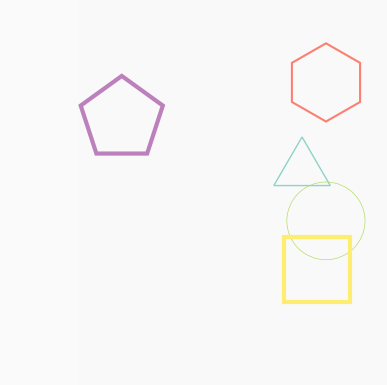[{"shape": "triangle", "thickness": 1, "radius": 0.42, "center": [0.779, 0.56]}, {"shape": "hexagon", "thickness": 1.5, "radius": 0.51, "center": [0.841, 0.786]}, {"shape": "circle", "thickness": 0.5, "radius": 0.5, "center": [0.841, 0.426]}, {"shape": "pentagon", "thickness": 3, "radius": 0.56, "center": [0.314, 0.691]}, {"shape": "square", "thickness": 3, "radius": 0.42, "center": [0.817, 0.3]}]